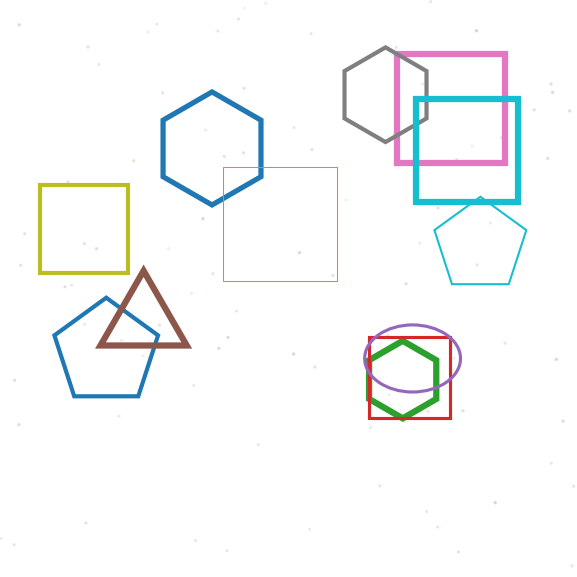[{"shape": "pentagon", "thickness": 2, "radius": 0.47, "center": [0.184, 0.389]}, {"shape": "hexagon", "thickness": 2.5, "radius": 0.49, "center": [0.367, 0.742]}, {"shape": "square", "thickness": 0.5, "radius": 0.49, "center": [0.485, 0.611]}, {"shape": "hexagon", "thickness": 3, "radius": 0.34, "center": [0.697, 0.342]}, {"shape": "square", "thickness": 1.5, "radius": 0.35, "center": [0.709, 0.345]}, {"shape": "oval", "thickness": 1.5, "radius": 0.41, "center": [0.714, 0.378]}, {"shape": "triangle", "thickness": 3, "radius": 0.43, "center": [0.249, 0.444]}, {"shape": "square", "thickness": 3, "radius": 0.47, "center": [0.781, 0.811]}, {"shape": "hexagon", "thickness": 2, "radius": 0.41, "center": [0.668, 0.835]}, {"shape": "square", "thickness": 2, "radius": 0.38, "center": [0.145, 0.602]}, {"shape": "square", "thickness": 3, "radius": 0.44, "center": [0.808, 0.738]}, {"shape": "pentagon", "thickness": 1, "radius": 0.42, "center": [0.832, 0.575]}]